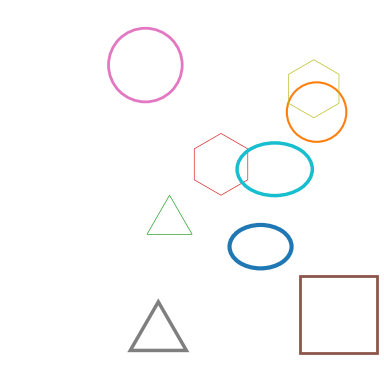[{"shape": "oval", "thickness": 3, "radius": 0.4, "center": [0.677, 0.359]}, {"shape": "circle", "thickness": 1.5, "radius": 0.39, "center": [0.822, 0.709]}, {"shape": "triangle", "thickness": 0.5, "radius": 0.34, "center": [0.44, 0.425]}, {"shape": "hexagon", "thickness": 0.5, "radius": 0.4, "center": [0.574, 0.573]}, {"shape": "square", "thickness": 2, "radius": 0.5, "center": [0.879, 0.184]}, {"shape": "circle", "thickness": 2, "radius": 0.48, "center": [0.378, 0.831]}, {"shape": "triangle", "thickness": 2.5, "radius": 0.42, "center": [0.411, 0.132]}, {"shape": "hexagon", "thickness": 0.5, "radius": 0.38, "center": [0.815, 0.769]}, {"shape": "oval", "thickness": 2.5, "radius": 0.49, "center": [0.713, 0.56]}]